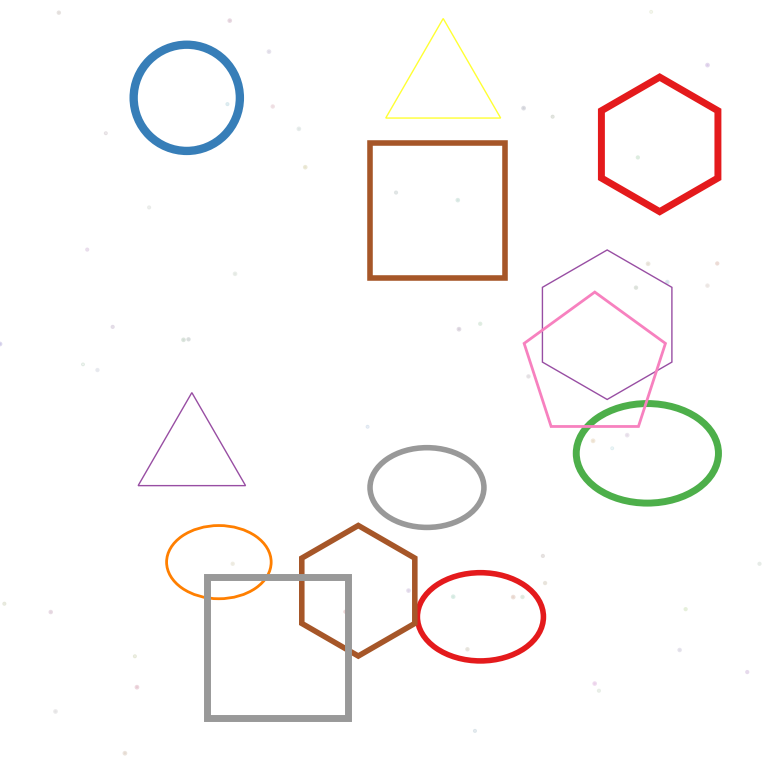[{"shape": "oval", "thickness": 2, "radius": 0.41, "center": [0.624, 0.199]}, {"shape": "hexagon", "thickness": 2.5, "radius": 0.44, "center": [0.857, 0.812]}, {"shape": "circle", "thickness": 3, "radius": 0.34, "center": [0.243, 0.873]}, {"shape": "oval", "thickness": 2.5, "radius": 0.46, "center": [0.841, 0.411]}, {"shape": "triangle", "thickness": 0.5, "radius": 0.4, "center": [0.249, 0.41]}, {"shape": "hexagon", "thickness": 0.5, "radius": 0.49, "center": [0.789, 0.578]}, {"shape": "oval", "thickness": 1, "radius": 0.34, "center": [0.284, 0.27]}, {"shape": "triangle", "thickness": 0.5, "radius": 0.43, "center": [0.576, 0.89]}, {"shape": "hexagon", "thickness": 2, "radius": 0.42, "center": [0.465, 0.233]}, {"shape": "square", "thickness": 2, "radius": 0.44, "center": [0.568, 0.726]}, {"shape": "pentagon", "thickness": 1, "radius": 0.48, "center": [0.772, 0.524]}, {"shape": "oval", "thickness": 2, "radius": 0.37, "center": [0.555, 0.367]}, {"shape": "square", "thickness": 2.5, "radius": 0.46, "center": [0.36, 0.159]}]